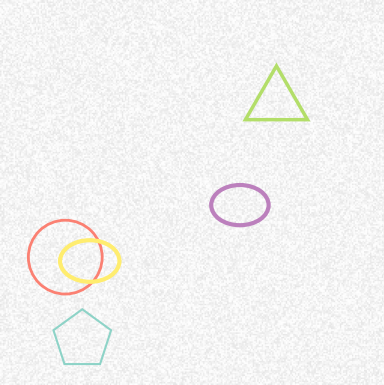[{"shape": "pentagon", "thickness": 1.5, "radius": 0.39, "center": [0.214, 0.118]}, {"shape": "circle", "thickness": 2, "radius": 0.48, "center": [0.17, 0.332]}, {"shape": "triangle", "thickness": 2.5, "radius": 0.47, "center": [0.718, 0.736]}, {"shape": "oval", "thickness": 3, "radius": 0.37, "center": [0.623, 0.467]}, {"shape": "oval", "thickness": 3, "radius": 0.39, "center": [0.233, 0.322]}]